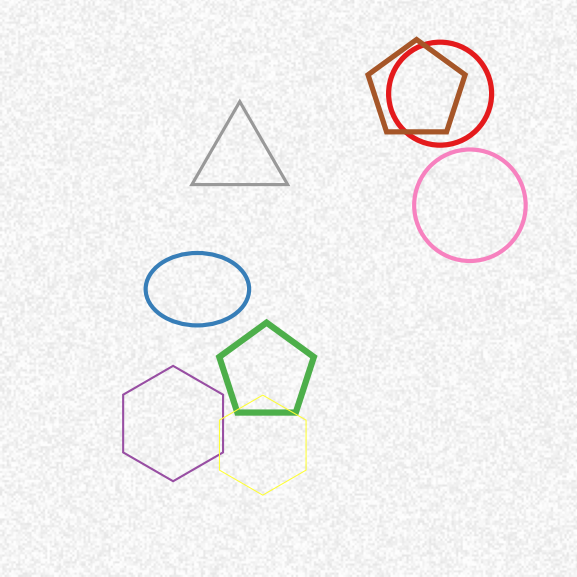[{"shape": "circle", "thickness": 2.5, "radius": 0.45, "center": [0.762, 0.837]}, {"shape": "oval", "thickness": 2, "radius": 0.45, "center": [0.342, 0.498]}, {"shape": "pentagon", "thickness": 3, "radius": 0.43, "center": [0.462, 0.354]}, {"shape": "hexagon", "thickness": 1, "radius": 0.5, "center": [0.3, 0.266]}, {"shape": "hexagon", "thickness": 0.5, "radius": 0.43, "center": [0.455, 0.228]}, {"shape": "pentagon", "thickness": 2.5, "radius": 0.44, "center": [0.721, 0.842]}, {"shape": "circle", "thickness": 2, "radius": 0.48, "center": [0.814, 0.644]}, {"shape": "triangle", "thickness": 1.5, "radius": 0.48, "center": [0.415, 0.727]}]